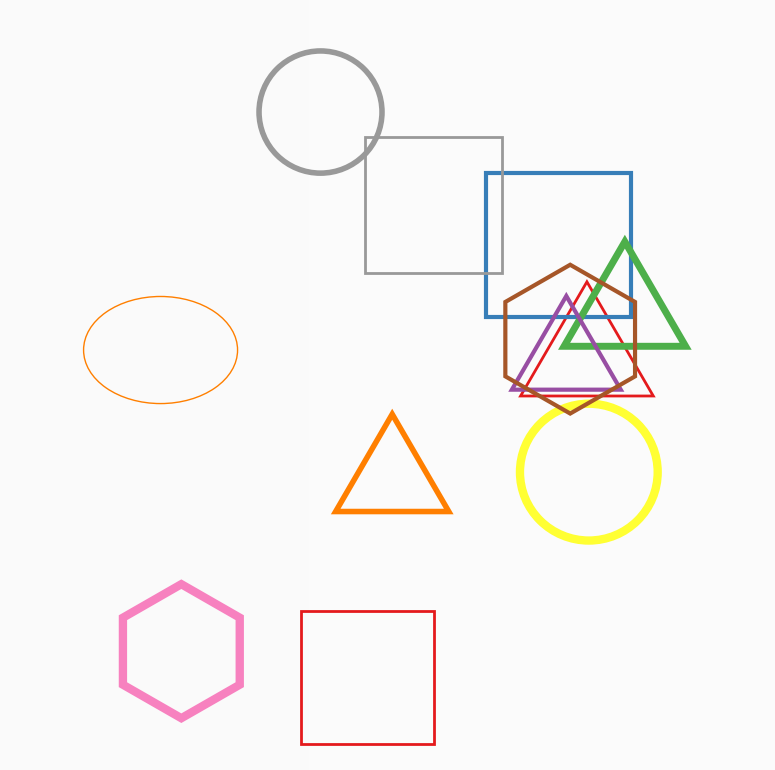[{"shape": "triangle", "thickness": 1, "radius": 0.49, "center": [0.757, 0.535]}, {"shape": "square", "thickness": 1, "radius": 0.43, "center": [0.474, 0.12]}, {"shape": "square", "thickness": 1.5, "radius": 0.47, "center": [0.721, 0.681]}, {"shape": "triangle", "thickness": 2.5, "radius": 0.45, "center": [0.806, 0.596]}, {"shape": "triangle", "thickness": 1.5, "radius": 0.41, "center": [0.731, 0.534]}, {"shape": "triangle", "thickness": 2, "radius": 0.42, "center": [0.506, 0.378]}, {"shape": "oval", "thickness": 0.5, "radius": 0.5, "center": [0.207, 0.545]}, {"shape": "circle", "thickness": 3, "radius": 0.44, "center": [0.76, 0.387]}, {"shape": "hexagon", "thickness": 1.5, "radius": 0.48, "center": [0.736, 0.56]}, {"shape": "hexagon", "thickness": 3, "radius": 0.44, "center": [0.234, 0.154]}, {"shape": "circle", "thickness": 2, "radius": 0.4, "center": [0.414, 0.854]}, {"shape": "square", "thickness": 1, "radius": 0.44, "center": [0.559, 0.734]}]